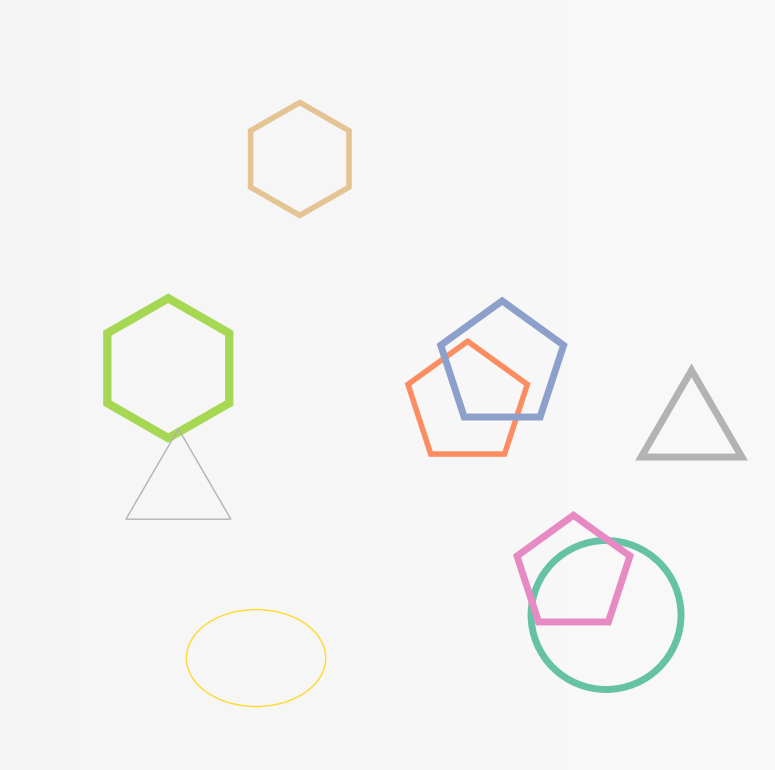[{"shape": "circle", "thickness": 2.5, "radius": 0.48, "center": [0.782, 0.201]}, {"shape": "pentagon", "thickness": 2, "radius": 0.4, "center": [0.603, 0.476]}, {"shape": "pentagon", "thickness": 2.5, "radius": 0.42, "center": [0.648, 0.526]}, {"shape": "pentagon", "thickness": 2.5, "radius": 0.38, "center": [0.74, 0.254]}, {"shape": "hexagon", "thickness": 3, "radius": 0.45, "center": [0.217, 0.522]}, {"shape": "oval", "thickness": 0.5, "radius": 0.45, "center": [0.33, 0.145]}, {"shape": "hexagon", "thickness": 2, "radius": 0.37, "center": [0.387, 0.794]}, {"shape": "triangle", "thickness": 2.5, "radius": 0.38, "center": [0.892, 0.444]}, {"shape": "triangle", "thickness": 0.5, "radius": 0.39, "center": [0.23, 0.365]}]